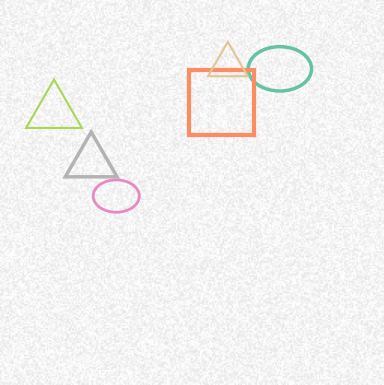[{"shape": "oval", "thickness": 2.5, "radius": 0.41, "center": [0.727, 0.821]}, {"shape": "square", "thickness": 3, "radius": 0.42, "center": [0.575, 0.733]}, {"shape": "oval", "thickness": 2, "radius": 0.3, "center": [0.302, 0.491]}, {"shape": "triangle", "thickness": 1.5, "radius": 0.42, "center": [0.14, 0.71]}, {"shape": "triangle", "thickness": 1.5, "radius": 0.3, "center": [0.592, 0.832]}, {"shape": "triangle", "thickness": 2.5, "radius": 0.39, "center": [0.237, 0.58]}]